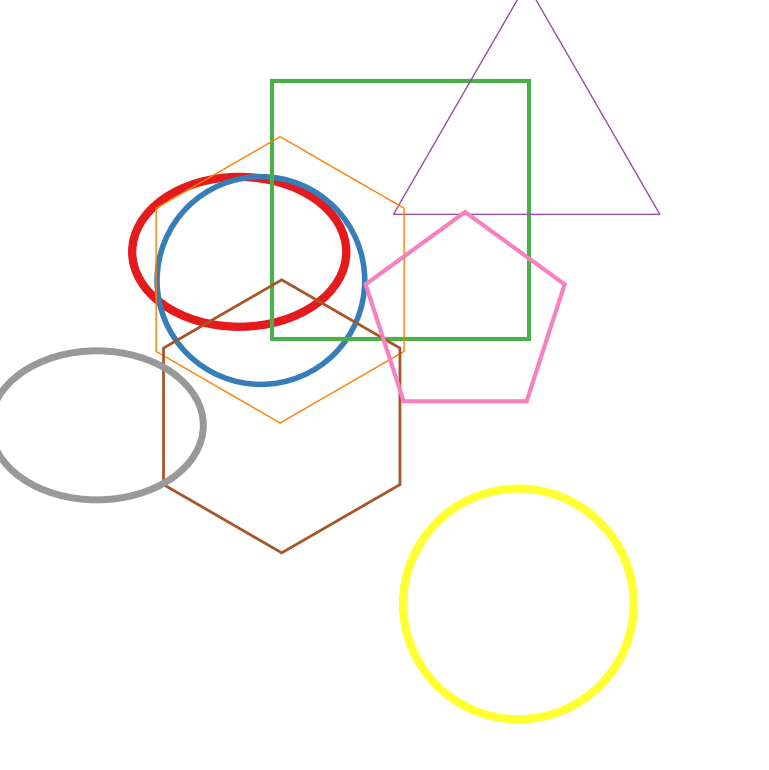[{"shape": "oval", "thickness": 3, "radius": 0.7, "center": [0.311, 0.673]}, {"shape": "circle", "thickness": 2, "radius": 0.67, "center": [0.339, 0.636]}, {"shape": "square", "thickness": 1.5, "radius": 0.84, "center": [0.52, 0.727]}, {"shape": "triangle", "thickness": 0.5, "radius": 1.0, "center": [0.684, 0.821]}, {"shape": "hexagon", "thickness": 0.5, "radius": 0.93, "center": [0.364, 0.637]}, {"shape": "circle", "thickness": 3, "radius": 0.75, "center": [0.673, 0.216]}, {"shape": "hexagon", "thickness": 1, "radius": 0.89, "center": [0.366, 0.459]}, {"shape": "pentagon", "thickness": 1.5, "radius": 0.68, "center": [0.604, 0.589]}, {"shape": "oval", "thickness": 2.5, "radius": 0.69, "center": [0.126, 0.448]}]